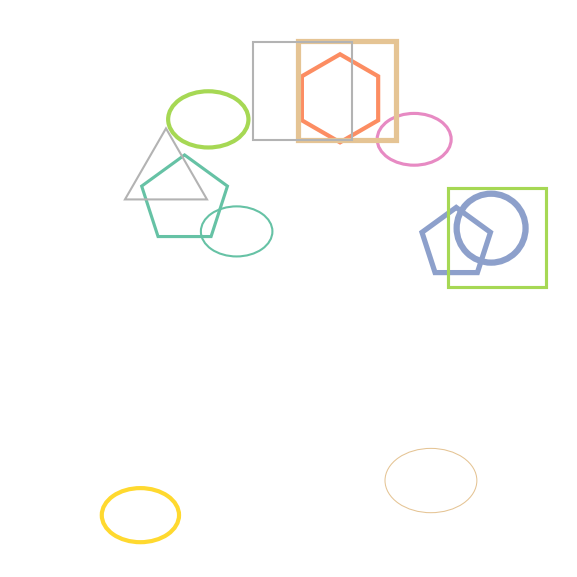[{"shape": "oval", "thickness": 1, "radius": 0.31, "center": [0.41, 0.598]}, {"shape": "pentagon", "thickness": 1.5, "radius": 0.39, "center": [0.32, 0.653]}, {"shape": "hexagon", "thickness": 2, "radius": 0.38, "center": [0.589, 0.829]}, {"shape": "pentagon", "thickness": 2.5, "radius": 0.31, "center": [0.79, 0.578]}, {"shape": "circle", "thickness": 3, "radius": 0.3, "center": [0.85, 0.604]}, {"shape": "oval", "thickness": 1.5, "radius": 0.32, "center": [0.717, 0.758]}, {"shape": "oval", "thickness": 2, "radius": 0.35, "center": [0.361, 0.792]}, {"shape": "square", "thickness": 1.5, "radius": 0.43, "center": [0.861, 0.588]}, {"shape": "oval", "thickness": 2, "radius": 0.33, "center": [0.243, 0.107]}, {"shape": "oval", "thickness": 0.5, "radius": 0.4, "center": [0.746, 0.167]}, {"shape": "square", "thickness": 2.5, "radius": 0.43, "center": [0.601, 0.842]}, {"shape": "square", "thickness": 1, "radius": 0.43, "center": [0.524, 0.842]}, {"shape": "triangle", "thickness": 1, "radius": 0.41, "center": [0.287, 0.695]}]